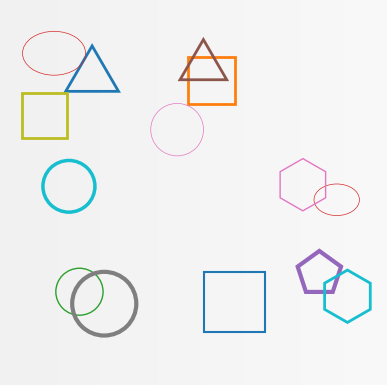[{"shape": "square", "thickness": 1.5, "radius": 0.39, "center": [0.605, 0.216]}, {"shape": "triangle", "thickness": 2, "radius": 0.39, "center": [0.238, 0.802]}, {"shape": "square", "thickness": 2, "radius": 0.3, "center": [0.546, 0.791]}, {"shape": "circle", "thickness": 1, "radius": 0.3, "center": [0.205, 0.242]}, {"shape": "oval", "thickness": 0.5, "radius": 0.41, "center": [0.139, 0.862]}, {"shape": "oval", "thickness": 0.5, "radius": 0.29, "center": [0.869, 0.481]}, {"shape": "pentagon", "thickness": 3, "radius": 0.29, "center": [0.824, 0.289]}, {"shape": "triangle", "thickness": 2, "radius": 0.35, "center": [0.525, 0.828]}, {"shape": "circle", "thickness": 0.5, "radius": 0.34, "center": [0.457, 0.663]}, {"shape": "hexagon", "thickness": 1, "radius": 0.34, "center": [0.782, 0.52]}, {"shape": "circle", "thickness": 3, "radius": 0.41, "center": [0.269, 0.211]}, {"shape": "square", "thickness": 2, "radius": 0.29, "center": [0.114, 0.7]}, {"shape": "circle", "thickness": 2.5, "radius": 0.34, "center": [0.178, 0.516]}, {"shape": "hexagon", "thickness": 2, "radius": 0.34, "center": [0.897, 0.23]}]